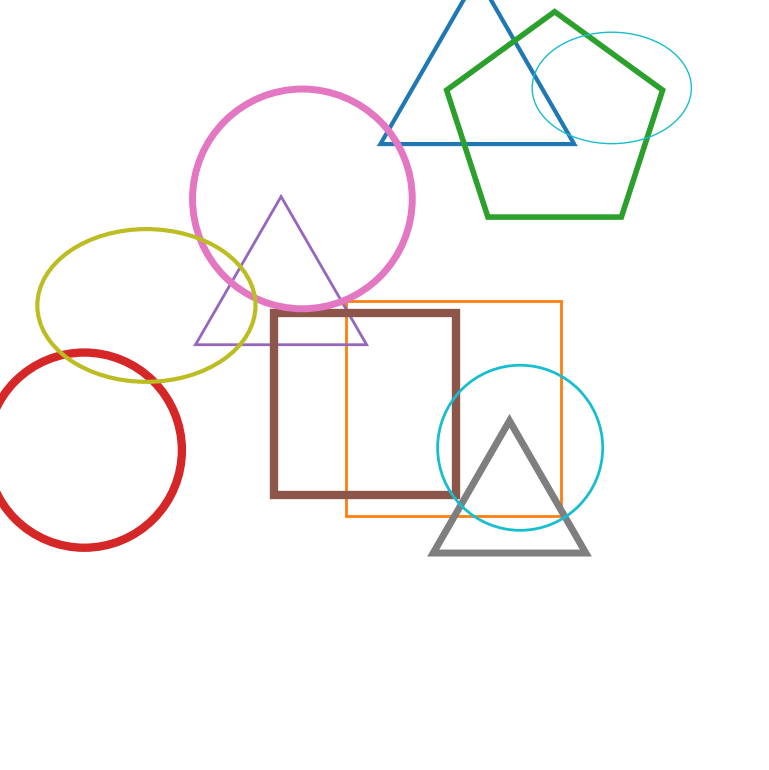[{"shape": "triangle", "thickness": 1.5, "radius": 0.73, "center": [0.62, 0.886]}, {"shape": "square", "thickness": 1, "radius": 0.7, "center": [0.589, 0.469]}, {"shape": "pentagon", "thickness": 2, "radius": 0.74, "center": [0.72, 0.837]}, {"shape": "circle", "thickness": 3, "radius": 0.63, "center": [0.109, 0.415]}, {"shape": "triangle", "thickness": 1, "radius": 0.64, "center": [0.365, 0.616]}, {"shape": "square", "thickness": 3, "radius": 0.59, "center": [0.474, 0.476]}, {"shape": "circle", "thickness": 2.5, "radius": 0.71, "center": [0.393, 0.742]}, {"shape": "triangle", "thickness": 2.5, "radius": 0.57, "center": [0.662, 0.339]}, {"shape": "oval", "thickness": 1.5, "radius": 0.71, "center": [0.19, 0.603]}, {"shape": "circle", "thickness": 1, "radius": 0.54, "center": [0.676, 0.418]}, {"shape": "oval", "thickness": 0.5, "radius": 0.52, "center": [0.794, 0.886]}]